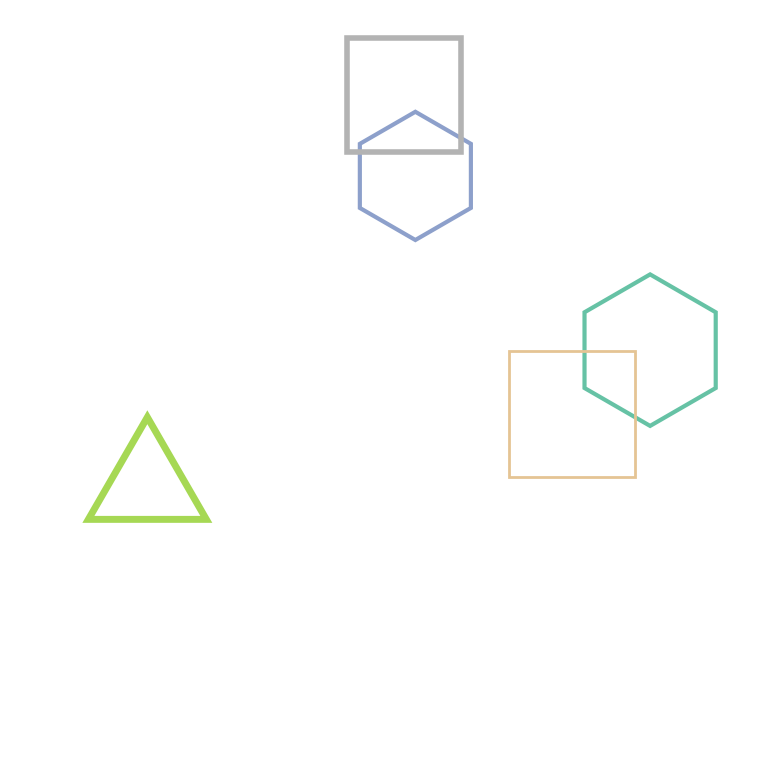[{"shape": "hexagon", "thickness": 1.5, "radius": 0.49, "center": [0.844, 0.545]}, {"shape": "hexagon", "thickness": 1.5, "radius": 0.42, "center": [0.539, 0.772]}, {"shape": "triangle", "thickness": 2.5, "radius": 0.44, "center": [0.191, 0.37]}, {"shape": "square", "thickness": 1, "radius": 0.41, "center": [0.743, 0.462]}, {"shape": "square", "thickness": 2, "radius": 0.37, "center": [0.525, 0.876]}]